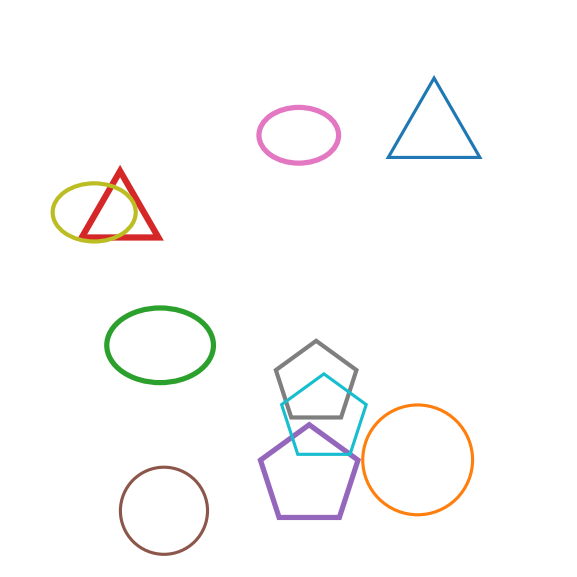[{"shape": "triangle", "thickness": 1.5, "radius": 0.46, "center": [0.752, 0.772]}, {"shape": "circle", "thickness": 1.5, "radius": 0.48, "center": [0.723, 0.203]}, {"shape": "oval", "thickness": 2.5, "radius": 0.46, "center": [0.277, 0.401]}, {"shape": "triangle", "thickness": 3, "radius": 0.38, "center": [0.208, 0.626]}, {"shape": "pentagon", "thickness": 2.5, "radius": 0.44, "center": [0.535, 0.175]}, {"shape": "circle", "thickness": 1.5, "radius": 0.38, "center": [0.284, 0.115]}, {"shape": "oval", "thickness": 2.5, "radius": 0.34, "center": [0.517, 0.765]}, {"shape": "pentagon", "thickness": 2, "radius": 0.37, "center": [0.547, 0.336]}, {"shape": "oval", "thickness": 2, "radius": 0.36, "center": [0.163, 0.631]}, {"shape": "pentagon", "thickness": 1.5, "radius": 0.38, "center": [0.561, 0.275]}]